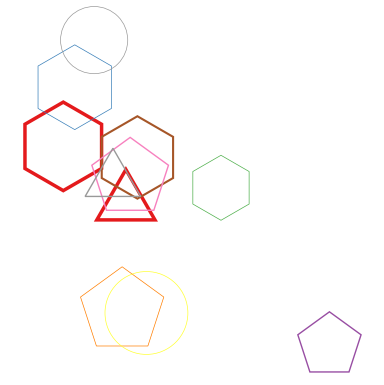[{"shape": "triangle", "thickness": 2.5, "radius": 0.44, "center": [0.327, 0.472]}, {"shape": "hexagon", "thickness": 2.5, "radius": 0.57, "center": [0.164, 0.62]}, {"shape": "hexagon", "thickness": 0.5, "radius": 0.55, "center": [0.194, 0.773]}, {"shape": "hexagon", "thickness": 0.5, "radius": 0.42, "center": [0.574, 0.512]}, {"shape": "pentagon", "thickness": 1, "radius": 0.43, "center": [0.856, 0.104]}, {"shape": "pentagon", "thickness": 0.5, "radius": 0.57, "center": [0.317, 0.193]}, {"shape": "circle", "thickness": 0.5, "radius": 0.54, "center": [0.38, 0.187]}, {"shape": "hexagon", "thickness": 1.5, "radius": 0.54, "center": [0.357, 0.591]}, {"shape": "pentagon", "thickness": 1, "radius": 0.52, "center": [0.338, 0.538]}, {"shape": "triangle", "thickness": 1, "radius": 0.42, "center": [0.293, 0.531]}, {"shape": "circle", "thickness": 0.5, "radius": 0.44, "center": [0.245, 0.896]}]